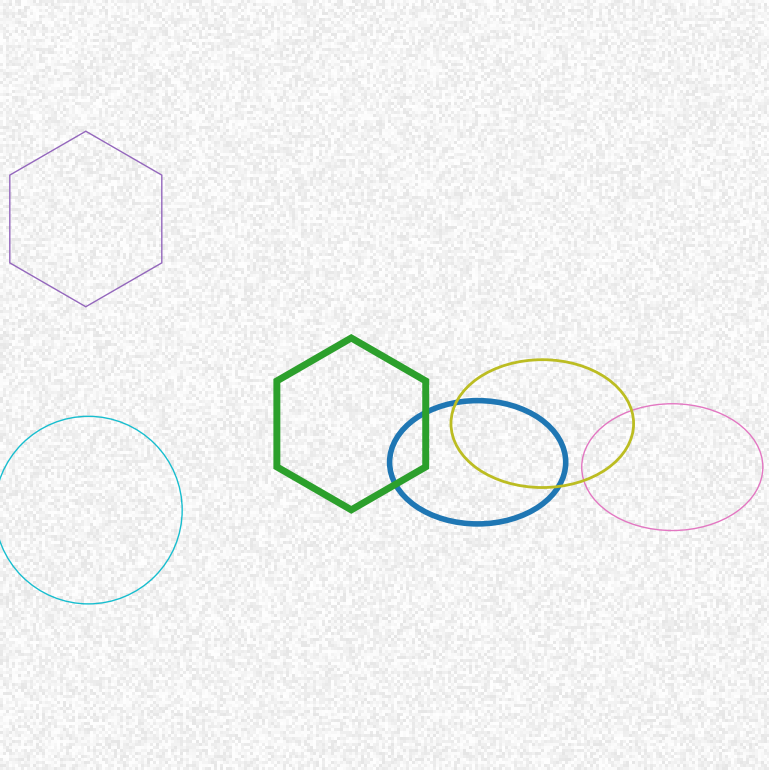[{"shape": "oval", "thickness": 2, "radius": 0.57, "center": [0.62, 0.4]}, {"shape": "hexagon", "thickness": 2.5, "radius": 0.56, "center": [0.456, 0.449]}, {"shape": "hexagon", "thickness": 0.5, "radius": 0.57, "center": [0.111, 0.716]}, {"shape": "oval", "thickness": 0.5, "radius": 0.59, "center": [0.873, 0.393]}, {"shape": "oval", "thickness": 1, "radius": 0.59, "center": [0.704, 0.45]}, {"shape": "circle", "thickness": 0.5, "radius": 0.61, "center": [0.115, 0.338]}]